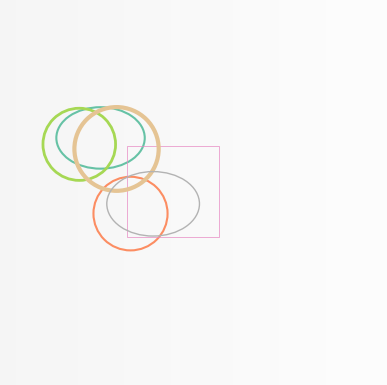[{"shape": "oval", "thickness": 1.5, "radius": 0.57, "center": [0.259, 0.642]}, {"shape": "circle", "thickness": 1.5, "radius": 0.48, "center": [0.337, 0.445]}, {"shape": "square", "thickness": 0.5, "radius": 0.59, "center": [0.447, 0.502]}, {"shape": "circle", "thickness": 2, "radius": 0.47, "center": [0.205, 0.625]}, {"shape": "circle", "thickness": 3, "radius": 0.54, "center": [0.301, 0.613]}, {"shape": "oval", "thickness": 1, "radius": 0.6, "center": [0.395, 0.471]}]